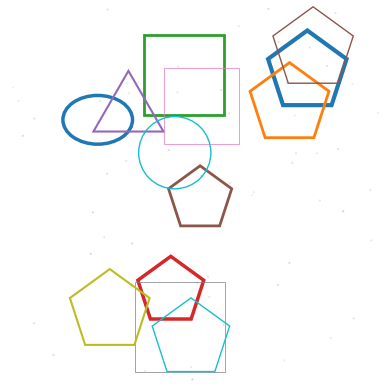[{"shape": "oval", "thickness": 2.5, "radius": 0.45, "center": [0.254, 0.689]}, {"shape": "pentagon", "thickness": 3, "radius": 0.54, "center": [0.798, 0.814]}, {"shape": "pentagon", "thickness": 2, "radius": 0.54, "center": [0.752, 0.73]}, {"shape": "square", "thickness": 2, "radius": 0.52, "center": [0.478, 0.805]}, {"shape": "pentagon", "thickness": 2.5, "radius": 0.45, "center": [0.444, 0.244]}, {"shape": "triangle", "thickness": 1.5, "radius": 0.53, "center": [0.334, 0.711]}, {"shape": "pentagon", "thickness": 1, "radius": 0.55, "center": [0.813, 0.873]}, {"shape": "pentagon", "thickness": 2, "radius": 0.43, "center": [0.52, 0.483]}, {"shape": "square", "thickness": 0.5, "radius": 0.49, "center": [0.524, 0.725]}, {"shape": "square", "thickness": 0.5, "radius": 0.59, "center": [0.467, 0.15]}, {"shape": "pentagon", "thickness": 1.5, "radius": 0.54, "center": [0.285, 0.192]}, {"shape": "circle", "thickness": 1, "radius": 0.47, "center": [0.454, 0.603]}, {"shape": "pentagon", "thickness": 1, "radius": 0.53, "center": [0.496, 0.12]}]